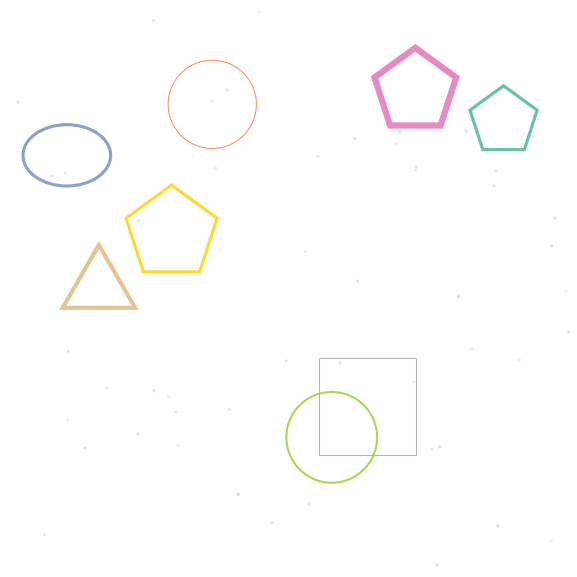[{"shape": "pentagon", "thickness": 1.5, "radius": 0.31, "center": [0.872, 0.789]}, {"shape": "circle", "thickness": 0.5, "radius": 0.38, "center": [0.368, 0.818]}, {"shape": "oval", "thickness": 1.5, "radius": 0.38, "center": [0.116, 0.73]}, {"shape": "pentagon", "thickness": 3, "radius": 0.37, "center": [0.719, 0.842]}, {"shape": "circle", "thickness": 1, "radius": 0.39, "center": [0.574, 0.242]}, {"shape": "pentagon", "thickness": 1.5, "radius": 0.41, "center": [0.297, 0.596]}, {"shape": "triangle", "thickness": 2, "radius": 0.36, "center": [0.171, 0.502]}, {"shape": "square", "thickness": 0.5, "radius": 0.42, "center": [0.636, 0.295]}]